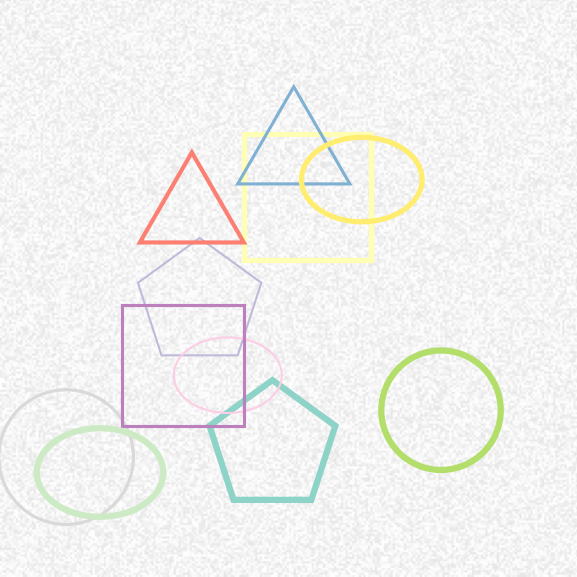[{"shape": "pentagon", "thickness": 3, "radius": 0.57, "center": [0.472, 0.226]}, {"shape": "square", "thickness": 2.5, "radius": 0.55, "center": [0.533, 0.658]}, {"shape": "pentagon", "thickness": 1, "radius": 0.56, "center": [0.346, 0.475]}, {"shape": "triangle", "thickness": 2, "radius": 0.52, "center": [0.332, 0.631]}, {"shape": "triangle", "thickness": 1.5, "radius": 0.56, "center": [0.509, 0.737]}, {"shape": "circle", "thickness": 3, "radius": 0.52, "center": [0.764, 0.289]}, {"shape": "oval", "thickness": 1, "radius": 0.47, "center": [0.394, 0.349]}, {"shape": "circle", "thickness": 1.5, "radius": 0.58, "center": [0.114, 0.208]}, {"shape": "square", "thickness": 1.5, "radius": 0.52, "center": [0.317, 0.367]}, {"shape": "oval", "thickness": 3, "radius": 0.55, "center": [0.173, 0.181]}, {"shape": "oval", "thickness": 2.5, "radius": 0.52, "center": [0.626, 0.688]}]